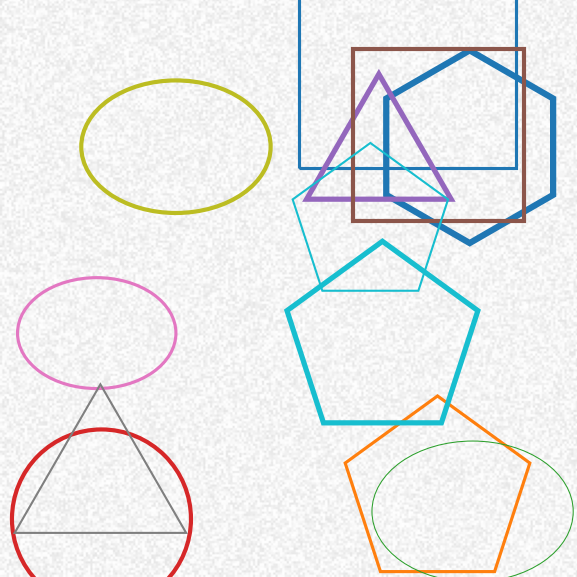[{"shape": "square", "thickness": 1.5, "radius": 0.94, "center": [0.706, 0.896]}, {"shape": "hexagon", "thickness": 3, "radius": 0.83, "center": [0.813, 0.745]}, {"shape": "pentagon", "thickness": 1.5, "radius": 0.84, "center": [0.758, 0.145]}, {"shape": "oval", "thickness": 0.5, "radius": 0.87, "center": [0.818, 0.113]}, {"shape": "circle", "thickness": 2, "radius": 0.77, "center": [0.176, 0.101]}, {"shape": "triangle", "thickness": 2.5, "radius": 0.72, "center": [0.656, 0.726]}, {"shape": "square", "thickness": 2, "radius": 0.74, "center": [0.759, 0.765]}, {"shape": "oval", "thickness": 1.5, "radius": 0.69, "center": [0.167, 0.422]}, {"shape": "triangle", "thickness": 1, "radius": 0.86, "center": [0.174, 0.162]}, {"shape": "oval", "thickness": 2, "radius": 0.82, "center": [0.305, 0.745]}, {"shape": "pentagon", "thickness": 2.5, "radius": 0.87, "center": [0.662, 0.408]}, {"shape": "pentagon", "thickness": 1, "radius": 0.71, "center": [0.641, 0.61]}]